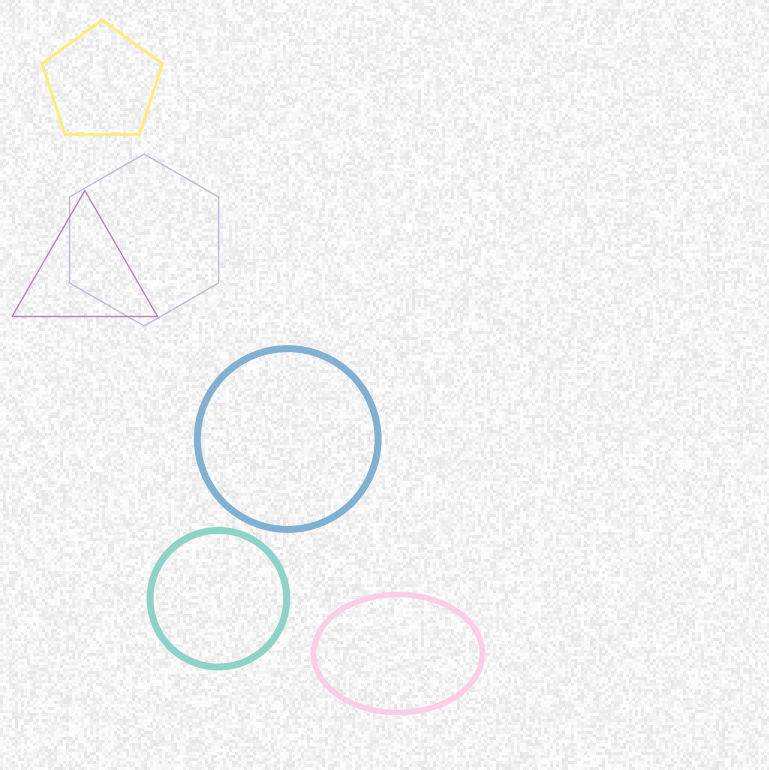[{"shape": "circle", "thickness": 2.5, "radius": 0.44, "center": [0.284, 0.222]}, {"shape": "hexagon", "thickness": 0.5, "radius": 0.56, "center": [0.187, 0.688]}, {"shape": "circle", "thickness": 2.5, "radius": 0.59, "center": [0.374, 0.43]}, {"shape": "oval", "thickness": 2, "radius": 0.55, "center": [0.517, 0.151]}, {"shape": "triangle", "thickness": 0.5, "radius": 0.55, "center": [0.11, 0.644]}, {"shape": "pentagon", "thickness": 1, "radius": 0.41, "center": [0.133, 0.892]}]